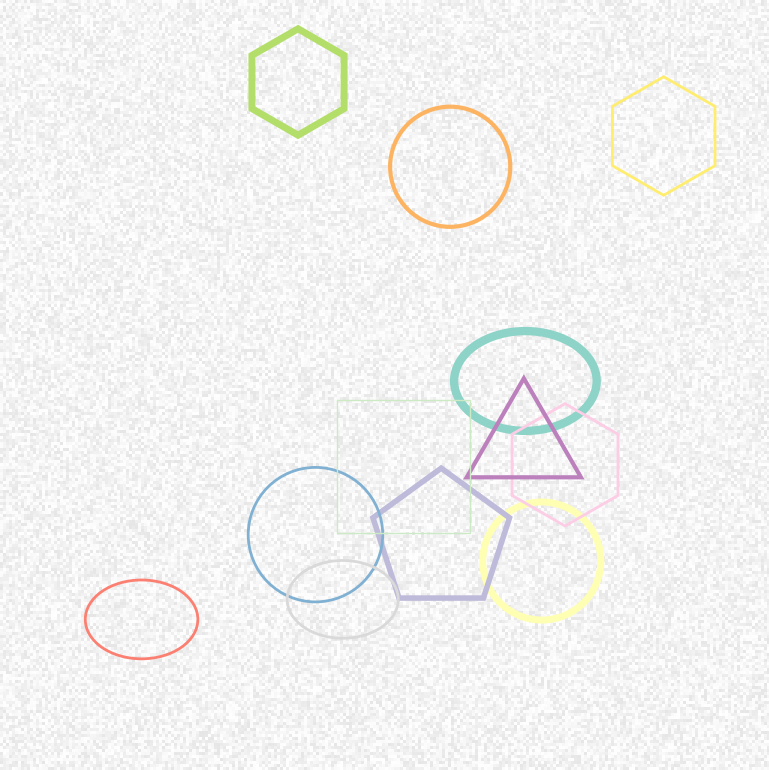[{"shape": "oval", "thickness": 3, "radius": 0.46, "center": [0.682, 0.505]}, {"shape": "circle", "thickness": 2.5, "radius": 0.38, "center": [0.704, 0.271]}, {"shape": "pentagon", "thickness": 2, "radius": 0.47, "center": [0.573, 0.299]}, {"shape": "oval", "thickness": 1, "radius": 0.37, "center": [0.184, 0.196]}, {"shape": "circle", "thickness": 1, "radius": 0.44, "center": [0.41, 0.306]}, {"shape": "circle", "thickness": 1.5, "radius": 0.39, "center": [0.585, 0.783]}, {"shape": "hexagon", "thickness": 2.5, "radius": 0.35, "center": [0.387, 0.894]}, {"shape": "hexagon", "thickness": 1, "radius": 0.4, "center": [0.734, 0.396]}, {"shape": "oval", "thickness": 1, "radius": 0.36, "center": [0.445, 0.222]}, {"shape": "triangle", "thickness": 1.5, "radius": 0.43, "center": [0.68, 0.423]}, {"shape": "square", "thickness": 0.5, "radius": 0.43, "center": [0.524, 0.394]}, {"shape": "hexagon", "thickness": 1, "radius": 0.38, "center": [0.862, 0.823]}]